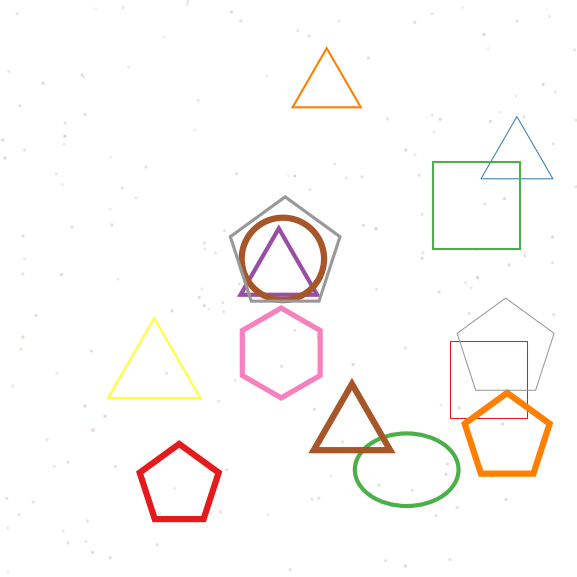[{"shape": "square", "thickness": 0.5, "radius": 0.33, "center": [0.845, 0.342]}, {"shape": "pentagon", "thickness": 3, "radius": 0.36, "center": [0.31, 0.158]}, {"shape": "triangle", "thickness": 0.5, "radius": 0.36, "center": [0.895, 0.725]}, {"shape": "square", "thickness": 1, "radius": 0.38, "center": [0.824, 0.643]}, {"shape": "oval", "thickness": 2, "radius": 0.45, "center": [0.704, 0.186]}, {"shape": "triangle", "thickness": 2, "radius": 0.38, "center": [0.483, 0.527]}, {"shape": "pentagon", "thickness": 3, "radius": 0.39, "center": [0.878, 0.242]}, {"shape": "triangle", "thickness": 1, "radius": 0.34, "center": [0.566, 0.847]}, {"shape": "triangle", "thickness": 1, "radius": 0.46, "center": [0.267, 0.356]}, {"shape": "triangle", "thickness": 3, "radius": 0.38, "center": [0.609, 0.258]}, {"shape": "circle", "thickness": 3, "radius": 0.36, "center": [0.49, 0.551]}, {"shape": "hexagon", "thickness": 2.5, "radius": 0.39, "center": [0.487, 0.388]}, {"shape": "pentagon", "thickness": 0.5, "radius": 0.44, "center": [0.876, 0.395]}, {"shape": "pentagon", "thickness": 1.5, "radius": 0.5, "center": [0.494, 0.558]}]